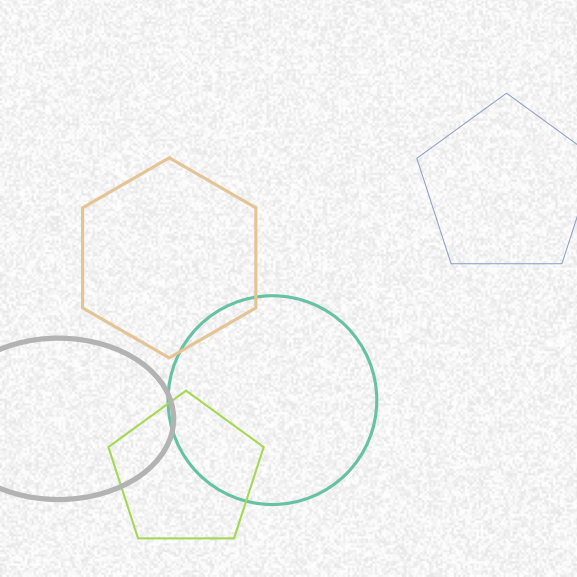[{"shape": "circle", "thickness": 1.5, "radius": 0.9, "center": [0.472, 0.306]}, {"shape": "pentagon", "thickness": 0.5, "radius": 0.82, "center": [0.877, 0.675]}, {"shape": "pentagon", "thickness": 1, "radius": 0.71, "center": [0.322, 0.181]}, {"shape": "hexagon", "thickness": 1.5, "radius": 0.87, "center": [0.293, 0.553]}, {"shape": "oval", "thickness": 2.5, "radius": 1.0, "center": [0.101, 0.274]}]